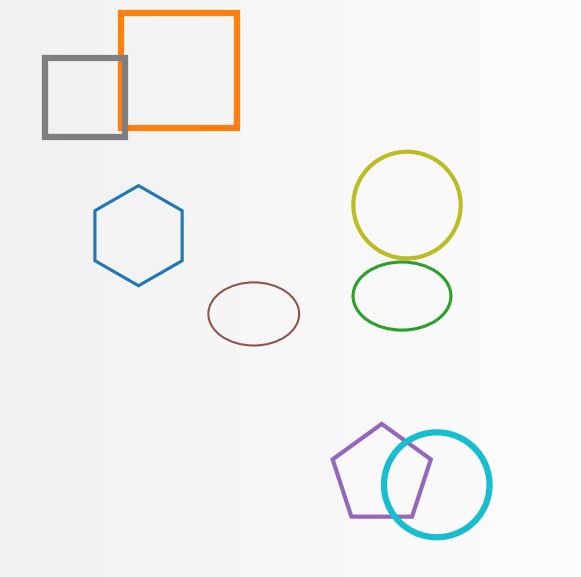[{"shape": "hexagon", "thickness": 1.5, "radius": 0.43, "center": [0.238, 0.591]}, {"shape": "square", "thickness": 3, "radius": 0.5, "center": [0.308, 0.877]}, {"shape": "oval", "thickness": 1.5, "radius": 0.42, "center": [0.692, 0.486]}, {"shape": "pentagon", "thickness": 2, "radius": 0.44, "center": [0.657, 0.176]}, {"shape": "oval", "thickness": 1, "radius": 0.39, "center": [0.437, 0.455]}, {"shape": "square", "thickness": 3, "radius": 0.34, "center": [0.147, 0.83]}, {"shape": "circle", "thickness": 2, "radius": 0.46, "center": [0.7, 0.644]}, {"shape": "circle", "thickness": 3, "radius": 0.45, "center": [0.751, 0.16]}]